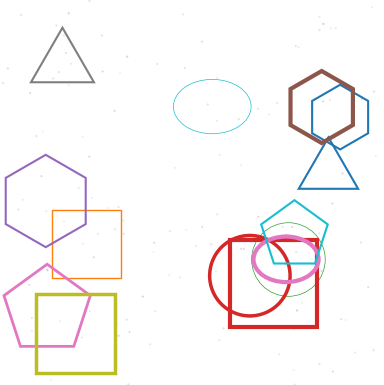[{"shape": "triangle", "thickness": 1.5, "radius": 0.45, "center": [0.853, 0.554]}, {"shape": "hexagon", "thickness": 1.5, "radius": 0.42, "center": [0.883, 0.696]}, {"shape": "square", "thickness": 1, "radius": 0.44, "center": [0.225, 0.366]}, {"shape": "circle", "thickness": 0.5, "radius": 0.48, "center": [0.749, 0.326]}, {"shape": "square", "thickness": 3, "radius": 0.56, "center": [0.711, 0.264]}, {"shape": "circle", "thickness": 2.5, "radius": 0.52, "center": [0.649, 0.284]}, {"shape": "hexagon", "thickness": 1.5, "radius": 0.6, "center": [0.119, 0.478]}, {"shape": "hexagon", "thickness": 3, "radius": 0.47, "center": [0.836, 0.722]}, {"shape": "oval", "thickness": 3, "radius": 0.42, "center": [0.743, 0.326]}, {"shape": "pentagon", "thickness": 2, "radius": 0.59, "center": [0.122, 0.196]}, {"shape": "triangle", "thickness": 1.5, "radius": 0.47, "center": [0.162, 0.834]}, {"shape": "square", "thickness": 2.5, "radius": 0.51, "center": [0.195, 0.134]}, {"shape": "oval", "thickness": 0.5, "radius": 0.5, "center": [0.551, 0.723]}, {"shape": "pentagon", "thickness": 1.5, "radius": 0.45, "center": [0.765, 0.389]}]